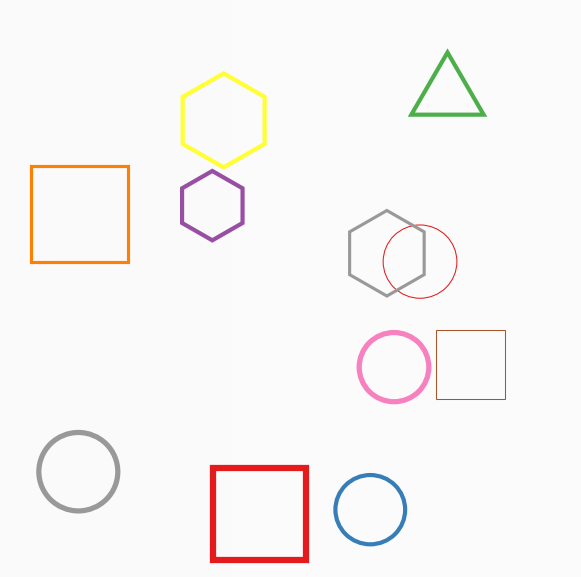[{"shape": "square", "thickness": 3, "radius": 0.4, "center": [0.447, 0.109]}, {"shape": "circle", "thickness": 0.5, "radius": 0.32, "center": [0.723, 0.546]}, {"shape": "circle", "thickness": 2, "radius": 0.3, "center": [0.637, 0.117]}, {"shape": "triangle", "thickness": 2, "radius": 0.36, "center": [0.77, 0.836]}, {"shape": "hexagon", "thickness": 2, "radius": 0.3, "center": [0.365, 0.643]}, {"shape": "square", "thickness": 1.5, "radius": 0.42, "center": [0.137, 0.629]}, {"shape": "hexagon", "thickness": 2, "radius": 0.41, "center": [0.385, 0.791]}, {"shape": "square", "thickness": 0.5, "radius": 0.3, "center": [0.81, 0.367]}, {"shape": "circle", "thickness": 2.5, "radius": 0.3, "center": [0.678, 0.363]}, {"shape": "circle", "thickness": 2.5, "radius": 0.34, "center": [0.135, 0.182]}, {"shape": "hexagon", "thickness": 1.5, "radius": 0.37, "center": [0.666, 0.561]}]